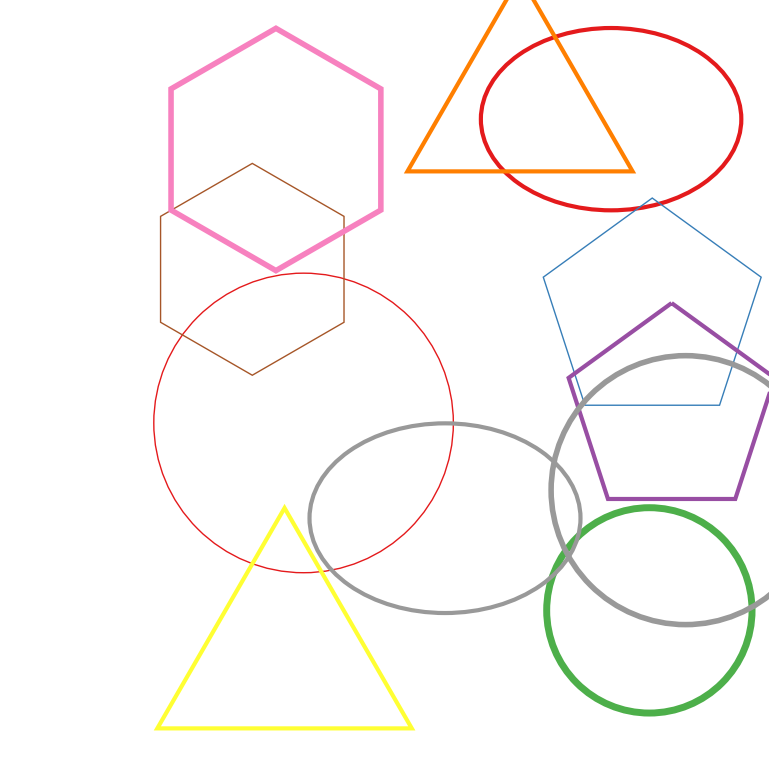[{"shape": "oval", "thickness": 1.5, "radius": 0.85, "center": [0.794, 0.845]}, {"shape": "circle", "thickness": 0.5, "radius": 0.97, "center": [0.394, 0.451]}, {"shape": "pentagon", "thickness": 0.5, "radius": 0.74, "center": [0.847, 0.594]}, {"shape": "circle", "thickness": 2.5, "radius": 0.67, "center": [0.843, 0.207]}, {"shape": "pentagon", "thickness": 1.5, "radius": 0.7, "center": [0.872, 0.466]}, {"shape": "triangle", "thickness": 1.5, "radius": 0.84, "center": [0.675, 0.862]}, {"shape": "triangle", "thickness": 1.5, "radius": 0.95, "center": [0.37, 0.149]}, {"shape": "hexagon", "thickness": 0.5, "radius": 0.69, "center": [0.328, 0.65]}, {"shape": "hexagon", "thickness": 2, "radius": 0.79, "center": [0.358, 0.806]}, {"shape": "circle", "thickness": 2, "radius": 0.87, "center": [0.89, 0.363]}, {"shape": "oval", "thickness": 1.5, "radius": 0.88, "center": [0.578, 0.327]}]